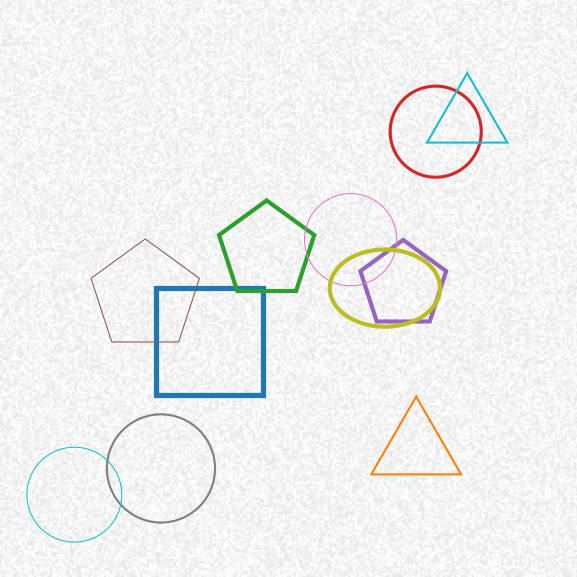[{"shape": "square", "thickness": 2.5, "radius": 0.46, "center": [0.362, 0.409]}, {"shape": "triangle", "thickness": 1, "radius": 0.45, "center": [0.721, 0.223]}, {"shape": "pentagon", "thickness": 2, "radius": 0.43, "center": [0.462, 0.565]}, {"shape": "circle", "thickness": 1.5, "radius": 0.39, "center": [0.755, 0.771]}, {"shape": "pentagon", "thickness": 2, "radius": 0.39, "center": [0.698, 0.506]}, {"shape": "pentagon", "thickness": 0.5, "radius": 0.49, "center": [0.251, 0.487]}, {"shape": "circle", "thickness": 0.5, "radius": 0.4, "center": [0.607, 0.584]}, {"shape": "circle", "thickness": 1, "radius": 0.47, "center": [0.279, 0.188]}, {"shape": "oval", "thickness": 2, "radius": 0.48, "center": [0.667, 0.5]}, {"shape": "triangle", "thickness": 1, "radius": 0.4, "center": [0.809, 0.792]}, {"shape": "circle", "thickness": 0.5, "radius": 0.41, "center": [0.129, 0.143]}]